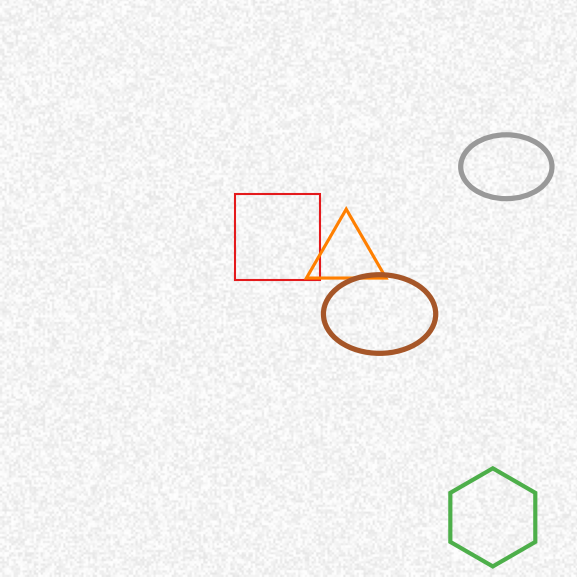[{"shape": "square", "thickness": 1, "radius": 0.37, "center": [0.481, 0.589]}, {"shape": "hexagon", "thickness": 2, "radius": 0.42, "center": [0.853, 0.103]}, {"shape": "triangle", "thickness": 1.5, "radius": 0.4, "center": [0.6, 0.557]}, {"shape": "oval", "thickness": 2.5, "radius": 0.49, "center": [0.657, 0.455]}, {"shape": "oval", "thickness": 2.5, "radius": 0.4, "center": [0.877, 0.71]}]